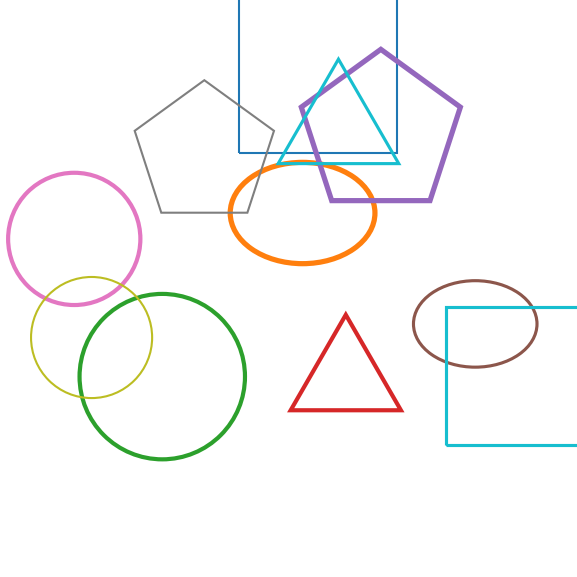[{"shape": "square", "thickness": 1, "radius": 0.68, "center": [0.551, 0.871]}, {"shape": "oval", "thickness": 2.5, "radius": 0.63, "center": [0.524, 0.63]}, {"shape": "circle", "thickness": 2, "radius": 0.72, "center": [0.281, 0.347]}, {"shape": "triangle", "thickness": 2, "radius": 0.55, "center": [0.599, 0.344]}, {"shape": "pentagon", "thickness": 2.5, "radius": 0.72, "center": [0.659, 0.769]}, {"shape": "oval", "thickness": 1.5, "radius": 0.53, "center": [0.823, 0.438]}, {"shape": "circle", "thickness": 2, "radius": 0.57, "center": [0.129, 0.585]}, {"shape": "pentagon", "thickness": 1, "radius": 0.63, "center": [0.354, 0.733]}, {"shape": "circle", "thickness": 1, "radius": 0.52, "center": [0.159, 0.415]}, {"shape": "square", "thickness": 1.5, "radius": 0.6, "center": [0.893, 0.348]}, {"shape": "triangle", "thickness": 1.5, "radius": 0.6, "center": [0.586, 0.776]}]